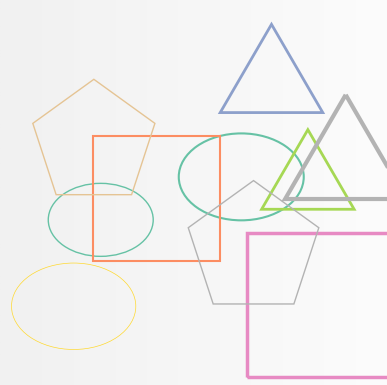[{"shape": "oval", "thickness": 1.5, "radius": 0.81, "center": [0.623, 0.541]}, {"shape": "oval", "thickness": 1, "radius": 0.68, "center": [0.26, 0.429]}, {"shape": "square", "thickness": 1.5, "radius": 0.82, "center": [0.404, 0.485]}, {"shape": "triangle", "thickness": 2, "radius": 0.76, "center": [0.701, 0.784]}, {"shape": "square", "thickness": 2.5, "radius": 0.94, "center": [0.824, 0.209]}, {"shape": "triangle", "thickness": 2, "radius": 0.69, "center": [0.795, 0.525]}, {"shape": "oval", "thickness": 0.5, "radius": 0.8, "center": [0.19, 0.205]}, {"shape": "pentagon", "thickness": 1, "radius": 0.83, "center": [0.242, 0.628]}, {"shape": "pentagon", "thickness": 1, "radius": 0.89, "center": [0.654, 0.354]}, {"shape": "triangle", "thickness": 3, "radius": 0.9, "center": [0.892, 0.573]}]